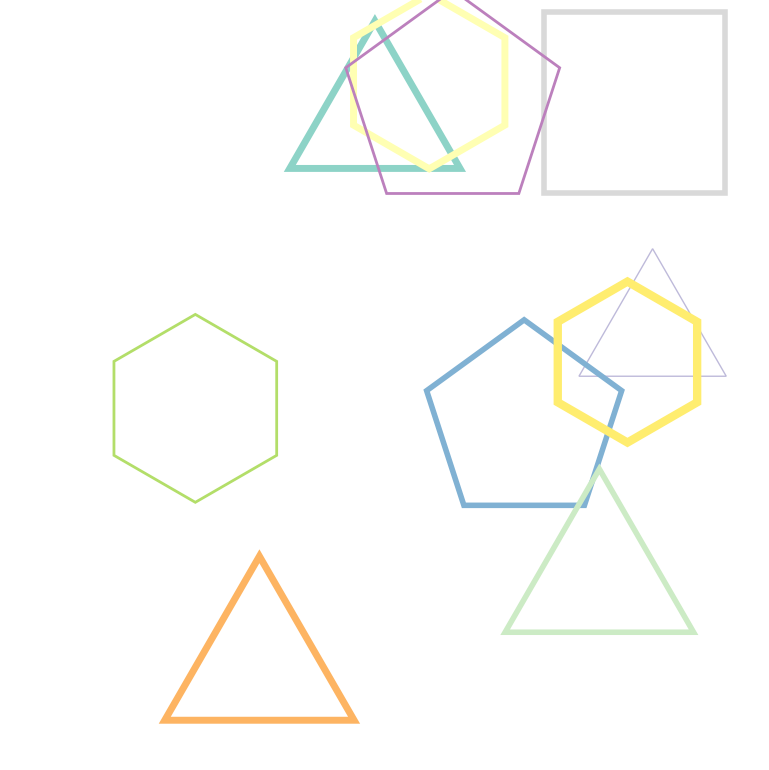[{"shape": "triangle", "thickness": 2.5, "radius": 0.64, "center": [0.487, 0.845]}, {"shape": "hexagon", "thickness": 2.5, "radius": 0.57, "center": [0.557, 0.894]}, {"shape": "triangle", "thickness": 0.5, "radius": 0.55, "center": [0.848, 0.567]}, {"shape": "pentagon", "thickness": 2, "radius": 0.67, "center": [0.681, 0.451]}, {"shape": "triangle", "thickness": 2.5, "radius": 0.71, "center": [0.337, 0.136]}, {"shape": "hexagon", "thickness": 1, "radius": 0.61, "center": [0.254, 0.47]}, {"shape": "square", "thickness": 2, "radius": 0.59, "center": [0.824, 0.867]}, {"shape": "pentagon", "thickness": 1, "radius": 0.73, "center": [0.588, 0.867]}, {"shape": "triangle", "thickness": 2, "radius": 0.71, "center": [0.778, 0.25]}, {"shape": "hexagon", "thickness": 3, "radius": 0.52, "center": [0.815, 0.53]}]